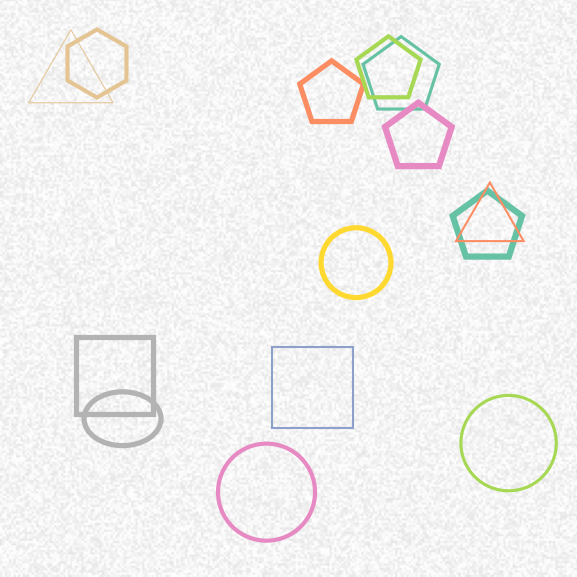[{"shape": "pentagon", "thickness": 1.5, "radius": 0.35, "center": [0.695, 0.866]}, {"shape": "pentagon", "thickness": 3, "radius": 0.32, "center": [0.844, 0.606]}, {"shape": "triangle", "thickness": 1, "radius": 0.34, "center": [0.848, 0.615]}, {"shape": "pentagon", "thickness": 2.5, "radius": 0.29, "center": [0.574, 0.836]}, {"shape": "square", "thickness": 1, "radius": 0.35, "center": [0.541, 0.328]}, {"shape": "pentagon", "thickness": 3, "radius": 0.3, "center": [0.724, 0.761]}, {"shape": "circle", "thickness": 2, "radius": 0.42, "center": [0.462, 0.147]}, {"shape": "pentagon", "thickness": 2, "radius": 0.29, "center": [0.673, 0.878]}, {"shape": "circle", "thickness": 1.5, "radius": 0.41, "center": [0.881, 0.232]}, {"shape": "circle", "thickness": 2.5, "radius": 0.3, "center": [0.617, 0.544]}, {"shape": "triangle", "thickness": 0.5, "radius": 0.42, "center": [0.123, 0.863]}, {"shape": "hexagon", "thickness": 2, "radius": 0.29, "center": [0.168, 0.889]}, {"shape": "square", "thickness": 2.5, "radius": 0.33, "center": [0.198, 0.349]}, {"shape": "oval", "thickness": 2.5, "radius": 0.33, "center": [0.212, 0.274]}]